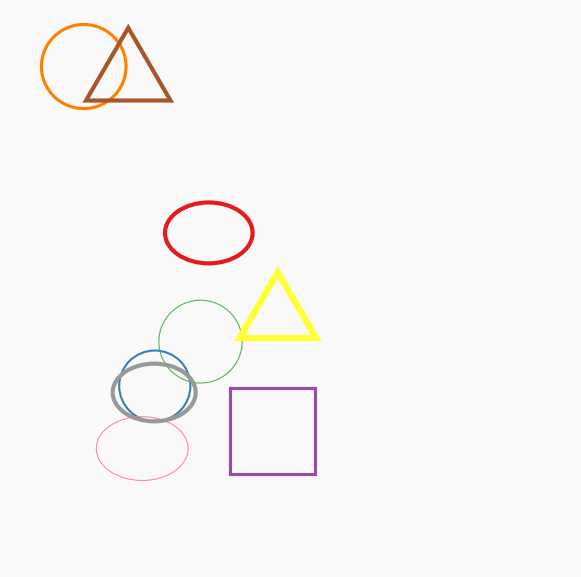[{"shape": "oval", "thickness": 2, "radius": 0.38, "center": [0.359, 0.596]}, {"shape": "circle", "thickness": 1, "radius": 0.31, "center": [0.266, 0.331]}, {"shape": "circle", "thickness": 0.5, "radius": 0.36, "center": [0.345, 0.408]}, {"shape": "square", "thickness": 1.5, "radius": 0.37, "center": [0.469, 0.253]}, {"shape": "circle", "thickness": 1.5, "radius": 0.36, "center": [0.144, 0.884]}, {"shape": "triangle", "thickness": 3, "radius": 0.38, "center": [0.478, 0.452]}, {"shape": "triangle", "thickness": 2, "radius": 0.42, "center": [0.221, 0.867]}, {"shape": "oval", "thickness": 0.5, "radius": 0.39, "center": [0.245, 0.222]}, {"shape": "oval", "thickness": 2, "radius": 0.36, "center": [0.265, 0.319]}]